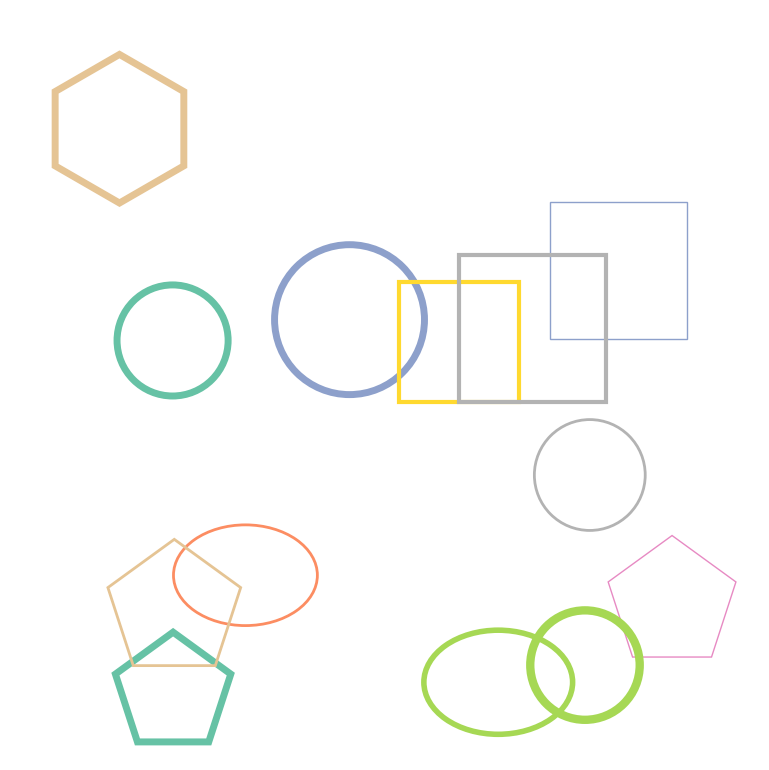[{"shape": "pentagon", "thickness": 2.5, "radius": 0.39, "center": [0.225, 0.1]}, {"shape": "circle", "thickness": 2.5, "radius": 0.36, "center": [0.224, 0.558]}, {"shape": "oval", "thickness": 1, "radius": 0.47, "center": [0.319, 0.253]}, {"shape": "square", "thickness": 0.5, "radius": 0.44, "center": [0.803, 0.648]}, {"shape": "circle", "thickness": 2.5, "radius": 0.49, "center": [0.454, 0.585]}, {"shape": "pentagon", "thickness": 0.5, "radius": 0.44, "center": [0.873, 0.217]}, {"shape": "oval", "thickness": 2, "radius": 0.48, "center": [0.647, 0.114]}, {"shape": "circle", "thickness": 3, "radius": 0.36, "center": [0.76, 0.136]}, {"shape": "square", "thickness": 1.5, "radius": 0.39, "center": [0.596, 0.556]}, {"shape": "hexagon", "thickness": 2.5, "radius": 0.48, "center": [0.155, 0.833]}, {"shape": "pentagon", "thickness": 1, "radius": 0.45, "center": [0.226, 0.209]}, {"shape": "square", "thickness": 1.5, "radius": 0.48, "center": [0.691, 0.573]}, {"shape": "circle", "thickness": 1, "radius": 0.36, "center": [0.766, 0.383]}]